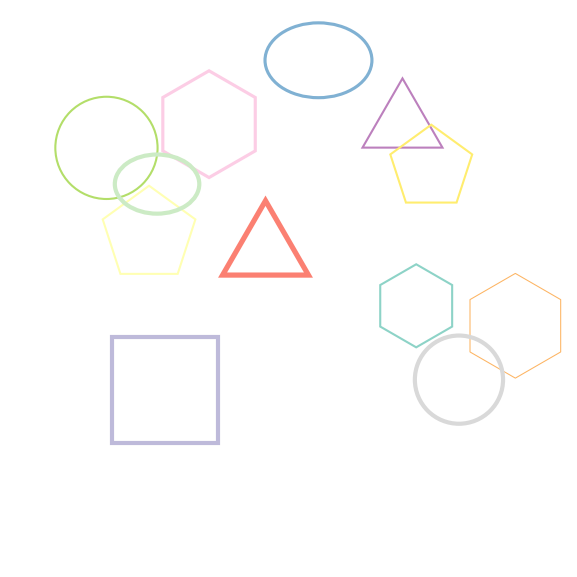[{"shape": "hexagon", "thickness": 1, "radius": 0.36, "center": [0.721, 0.47]}, {"shape": "pentagon", "thickness": 1, "radius": 0.42, "center": [0.258, 0.593]}, {"shape": "square", "thickness": 2, "radius": 0.46, "center": [0.285, 0.324]}, {"shape": "triangle", "thickness": 2.5, "radius": 0.43, "center": [0.46, 0.566]}, {"shape": "oval", "thickness": 1.5, "radius": 0.46, "center": [0.551, 0.895]}, {"shape": "hexagon", "thickness": 0.5, "radius": 0.45, "center": [0.892, 0.435]}, {"shape": "circle", "thickness": 1, "radius": 0.44, "center": [0.184, 0.743]}, {"shape": "hexagon", "thickness": 1.5, "radius": 0.46, "center": [0.362, 0.784]}, {"shape": "circle", "thickness": 2, "radius": 0.38, "center": [0.795, 0.342]}, {"shape": "triangle", "thickness": 1, "radius": 0.4, "center": [0.697, 0.783]}, {"shape": "oval", "thickness": 2, "radius": 0.37, "center": [0.272, 0.68]}, {"shape": "pentagon", "thickness": 1, "radius": 0.37, "center": [0.747, 0.709]}]